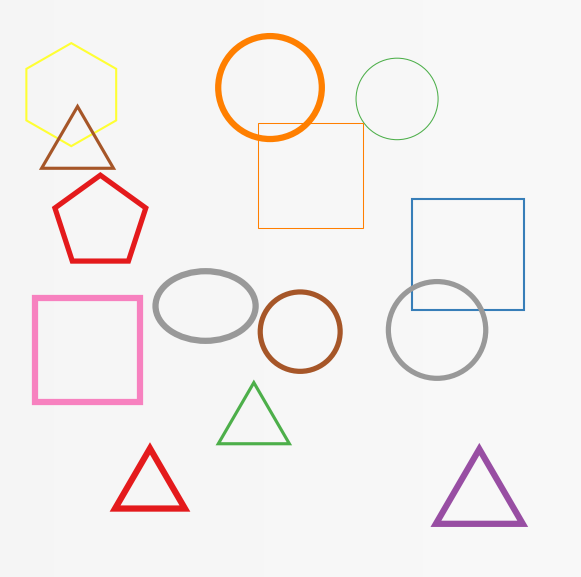[{"shape": "pentagon", "thickness": 2.5, "radius": 0.41, "center": [0.173, 0.614]}, {"shape": "triangle", "thickness": 3, "radius": 0.35, "center": [0.258, 0.153]}, {"shape": "square", "thickness": 1, "radius": 0.48, "center": [0.806, 0.558]}, {"shape": "circle", "thickness": 0.5, "radius": 0.35, "center": [0.683, 0.828]}, {"shape": "triangle", "thickness": 1.5, "radius": 0.35, "center": [0.437, 0.266]}, {"shape": "triangle", "thickness": 3, "radius": 0.43, "center": [0.825, 0.135]}, {"shape": "circle", "thickness": 3, "radius": 0.45, "center": [0.465, 0.848]}, {"shape": "square", "thickness": 0.5, "radius": 0.45, "center": [0.534, 0.695]}, {"shape": "hexagon", "thickness": 1, "radius": 0.45, "center": [0.123, 0.835]}, {"shape": "triangle", "thickness": 1.5, "radius": 0.36, "center": [0.133, 0.743]}, {"shape": "circle", "thickness": 2.5, "radius": 0.34, "center": [0.516, 0.425]}, {"shape": "square", "thickness": 3, "radius": 0.45, "center": [0.151, 0.393]}, {"shape": "circle", "thickness": 2.5, "radius": 0.42, "center": [0.752, 0.428]}, {"shape": "oval", "thickness": 3, "radius": 0.43, "center": [0.354, 0.469]}]